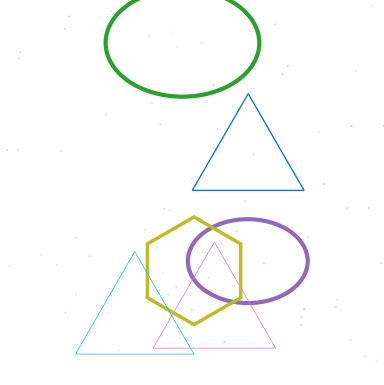[{"shape": "triangle", "thickness": 1, "radius": 0.84, "center": [0.645, 0.589]}, {"shape": "oval", "thickness": 3, "radius": 1.0, "center": [0.474, 0.889]}, {"shape": "oval", "thickness": 3, "radius": 0.78, "center": [0.644, 0.322]}, {"shape": "triangle", "thickness": 0.5, "radius": 0.92, "center": [0.557, 0.188]}, {"shape": "hexagon", "thickness": 2.5, "radius": 0.7, "center": [0.504, 0.297]}, {"shape": "triangle", "thickness": 0.5, "radius": 0.89, "center": [0.35, 0.169]}]